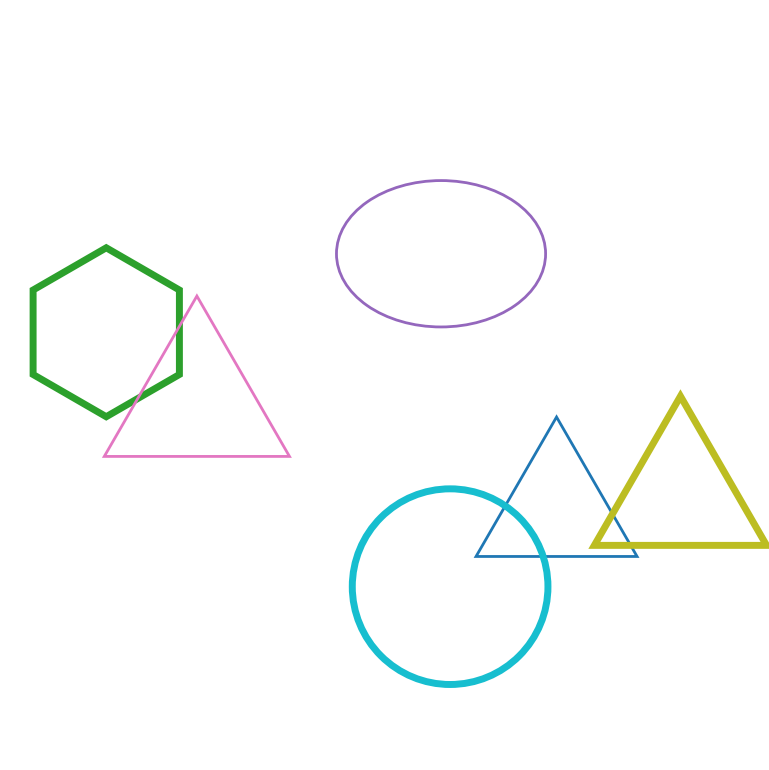[{"shape": "triangle", "thickness": 1, "radius": 0.6, "center": [0.723, 0.338]}, {"shape": "hexagon", "thickness": 2.5, "radius": 0.55, "center": [0.138, 0.568]}, {"shape": "oval", "thickness": 1, "radius": 0.68, "center": [0.573, 0.67]}, {"shape": "triangle", "thickness": 1, "radius": 0.69, "center": [0.256, 0.477]}, {"shape": "triangle", "thickness": 2.5, "radius": 0.65, "center": [0.884, 0.356]}, {"shape": "circle", "thickness": 2.5, "radius": 0.64, "center": [0.585, 0.238]}]